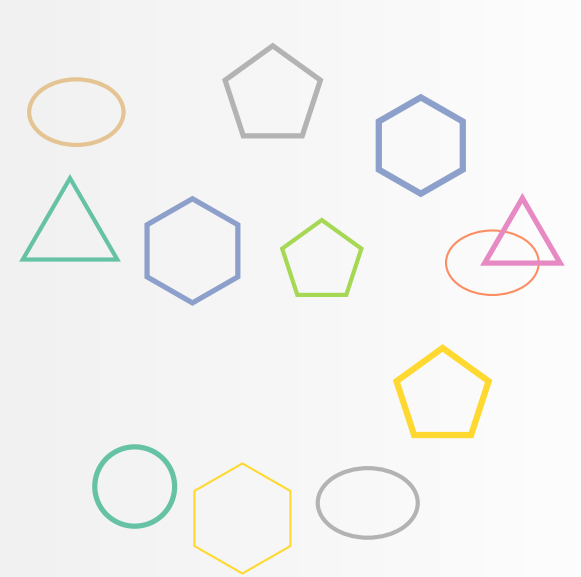[{"shape": "circle", "thickness": 2.5, "radius": 0.34, "center": [0.232, 0.157]}, {"shape": "triangle", "thickness": 2, "radius": 0.47, "center": [0.12, 0.597]}, {"shape": "oval", "thickness": 1, "radius": 0.4, "center": [0.847, 0.544]}, {"shape": "hexagon", "thickness": 3, "radius": 0.42, "center": [0.724, 0.747]}, {"shape": "hexagon", "thickness": 2.5, "radius": 0.45, "center": [0.331, 0.565]}, {"shape": "triangle", "thickness": 2.5, "radius": 0.38, "center": [0.899, 0.581]}, {"shape": "pentagon", "thickness": 2, "radius": 0.36, "center": [0.554, 0.546]}, {"shape": "hexagon", "thickness": 1, "radius": 0.48, "center": [0.417, 0.101]}, {"shape": "pentagon", "thickness": 3, "radius": 0.42, "center": [0.761, 0.313]}, {"shape": "oval", "thickness": 2, "radius": 0.41, "center": [0.131, 0.805]}, {"shape": "pentagon", "thickness": 2.5, "radius": 0.43, "center": [0.469, 0.834]}, {"shape": "oval", "thickness": 2, "radius": 0.43, "center": [0.633, 0.128]}]